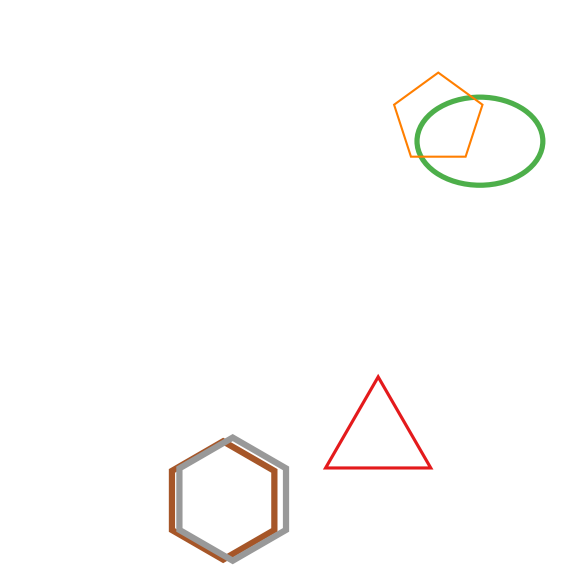[{"shape": "triangle", "thickness": 1.5, "radius": 0.53, "center": [0.655, 0.241]}, {"shape": "oval", "thickness": 2.5, "radius": 0.54, "center": [0.831, 0.755]}, {"shape": "pentagon", "thickness": 1, "radius": 0.4, "center": [0.759, 0.793]}, {"shape": "hexagon", "thickness": 3, "radius": 0.51, "center": [0.386, 0.133]}, {"shape": "hexagon", "thickness": 3, "radius": 0.53, "center": [0.403, 0.135]}]